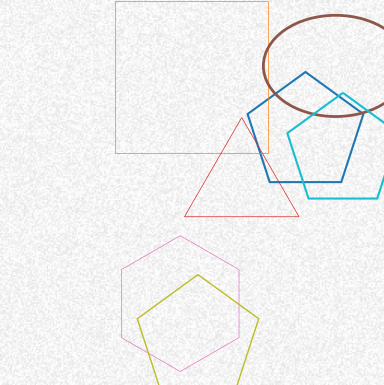[{"shape": "pentagon", "thickness": 1.5, "radius": 0.79, "center": [0.793, 0.655]}, {"shape": "square", "thickness": 0.5, "radius": 0.99, "center": [0.497, 0.8]}, {"shape": "triangle", "thickness": 0.5, "radius": 0.86, "center": [0.628, 0.523]}, {"shape": "oval", "thickness": 2, "radius": 0.94, "center": [0.872, 0.829]}, {"shape": "hexagon", "thickness": 0.5, "radius": 0.88, "center": [0.468, 0.211]}, {"shape": "pentagon", "thickness": 1, "radius": 0.83, "center": [0.514, 0.121]}, {"shape": "pentagon", "thickness": 1.5, "radius": 0.76, "center": [0.891, 0.607]}]